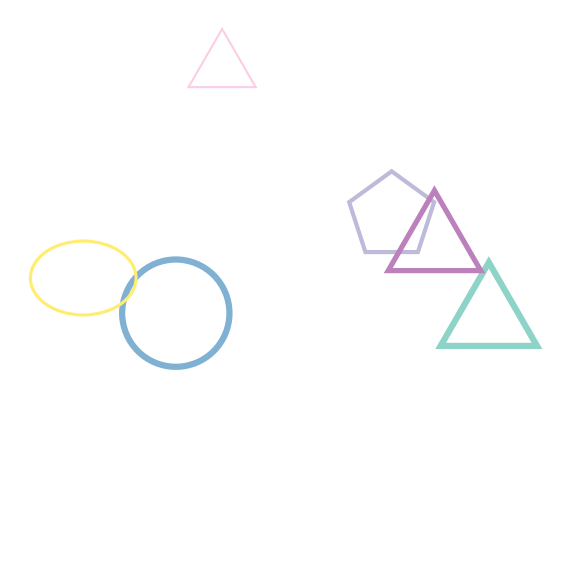[{"shape": "triangle", "thickness": 3, "radius": 0.48, "center": [0.846, 0.448]}, {"shape": "pentagon", "thickness": 2, "radius": 0.39, "center": [0.678, 0.625]}, {"shape": "circle", "thickness": 3, "radius": 0.46, "center": [0.304, 0.457]}, {"shape": "triangle", "thickness": 1, "radius": 0.34, "center": [0.385, 0.882]}, {"shape": "triangle", "thickness": 2.5, "radius": 0.46, "center": [0.752, 0.577]}, {"shape": "oval", "thickness": 1.5, "radius": 0.46, "center": [0.144, 0.518]}]